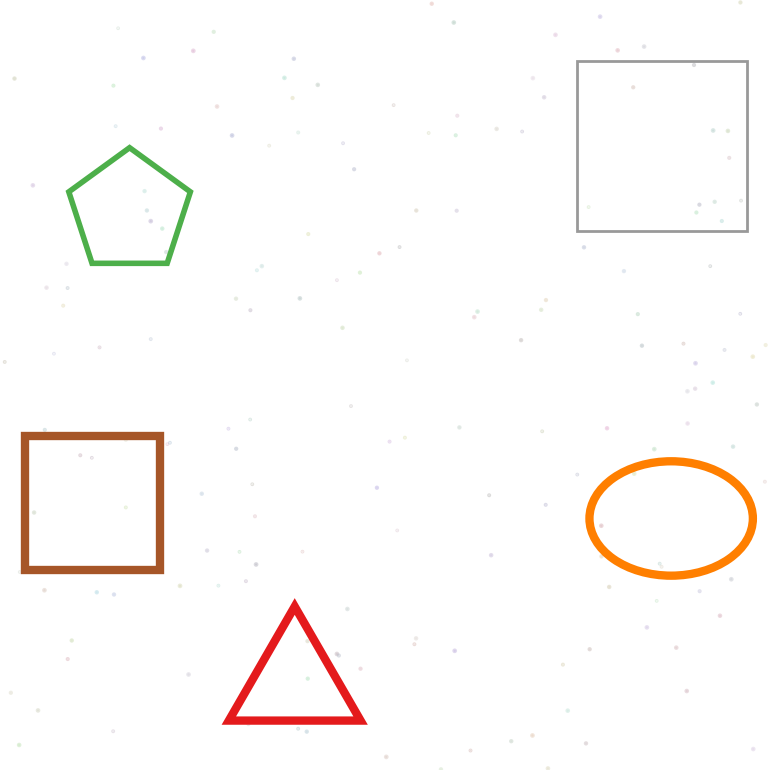[{"shape": "triangle", "thickness": 3, "radius": 0.49, "center": [0.383, 0.114]}, {"shape": "pentagon", "thickness": 2, "radius": 0.42, "center": [0.168, 0.725]}, {"shape": "oval", "thickness": 3, "radius": 0.53, "center": [0.872, 0.327]}, {"shape": "square", "thickness": 3, "radius": 0.44, "center": [0.12, 0.347]}, {"shape": "square", "thickness": 1, "radius": 0.55, "center": [0.86, 0.811]}]